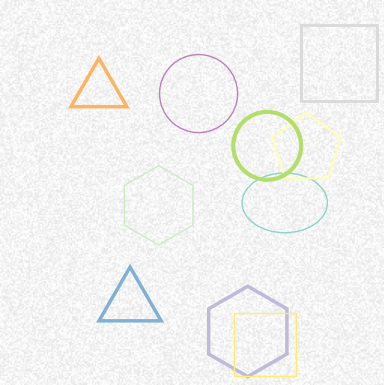[{"shape": "oval", "thickness": 1, "radius": 0.55, "center": [0.74, 0.473]}, {"shape": "pentagon", "thickness": 1.5, "radius": 0.47, "center": [0.796, 0.613]}, {"shape": "hexagon", "thickness": 2.5, "radius": 0.59, "center": [0.644, 0.139]}, {"shape": "triangle", "thickness": 2.5, "radius": 0.47, "center": [0.338, 0.213]}, {"shape": "triangle", "thickness": 2.5, "radius": 0.42, "center": [0.257, 0.765]}, {"shape": "circle", "thickness": 3, "radius": 0.44, "center": [0.694, 0.621]}, {"shape": "square", "thickness": 2, "radius": 0.49, "center": [0.882, 0.837]}, {"shape": "circle", "thickness": 1, "radius": 0.51, "center": [0.516, 0.757]}, {"shape": "hexagon", "thickness": 1, "radius": 0.51, "center": [0.412, 0.467]}, {"shape": "square", "thickness": 1, "radius": 0.41, "center": [0.688, 0.105]}]